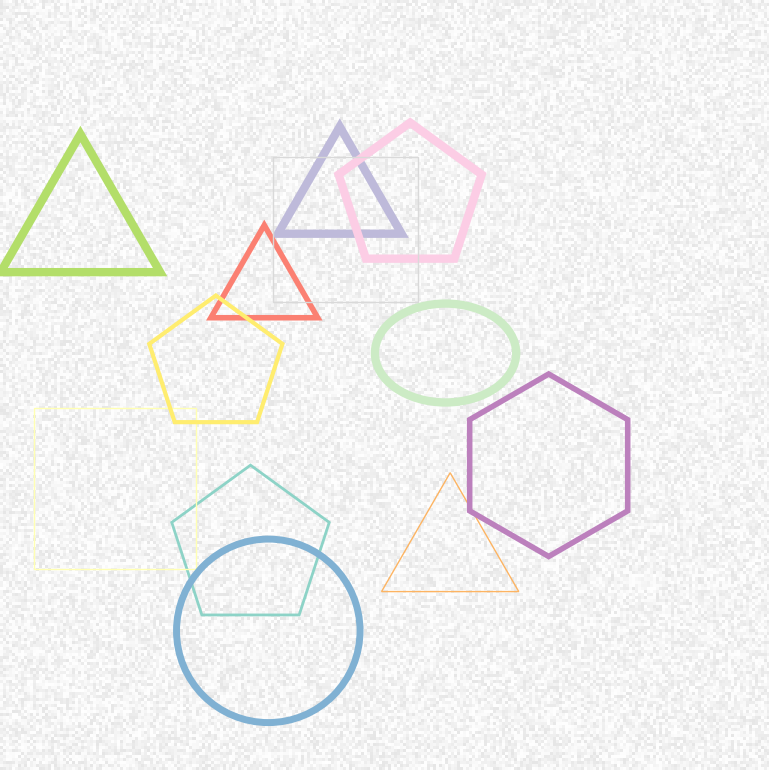[{"shape": "pentagon", "thickness": 1, "radius": 0.54, "center": [0.325, 0.288]}, {"shape": "square", "thickness": 0.5, "radius": 0.52, "center": [0.149, 0.365]}, {"shape": "triangle", "thickness": 3, "radius": 0.46, "center": [0.441, 0.743]}, {"shape": "triangle", "thickness": 2, "radius": 0.4, "center": [0.343, 0.627]}, {"shape": "circle", "thickness": 2.5, "radius": 0.6, "center": [0.348, 0.181]}, {"shape": "triangle", "thickness": 0.5, "radius": 0.51, "center": [0.585, 0.283]}, {"shape": "triangle", "thickness": 3, "radius": 0.6, "center": [0.104, 0.706]}, {"shape": "pentagon", "thickness": 3, "radius": 0.49, "center": [0.533, 0.743]}, {"shape": "square", "thickness": 0.5, "radius": 0.47, "center": [0.449, 0.701]}, {"shape": "hexagon", "thickness": 2, "radius": 0.59, "center": [0.713, 0.396]}, {"shape": "oval", "thickness": 3, "radius": 0.46, "center": [0.579, 0.542]}, {"shape": "pentagon", "thickness": 1.5, "radius": 0.45, "center": [0.28, 0.525]}]